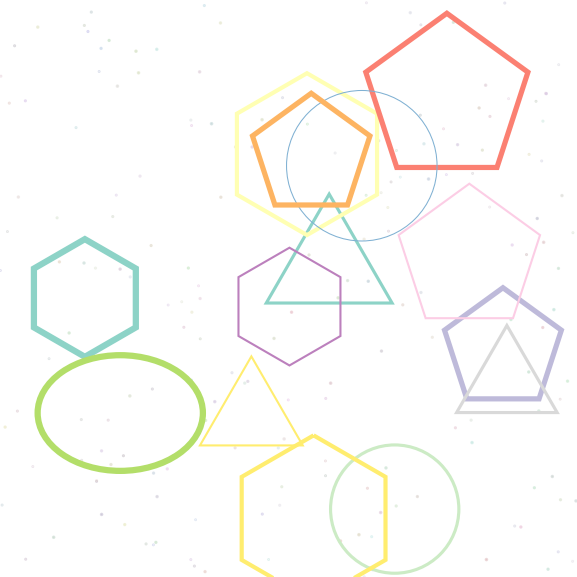[{"shape": "hexagon", "thickness": 3, "radius": 0.51, "center": [0.147, 0.483]}, {"shape": "triangle", "thickness": 1.5, "radius": 0.63, "center": [0.57, 0.537]}, {"shape": "hexagon", "thickness": 2, "radius": 0.7, "center": [0.532, 0.732]}, {"shape": "pentagon", "thickness": 2.5, "radius": 0.53, "center": [0.871, 0.395]}, {"shape": "pentagon", "thickness": 2.5, "radius": 0.74, "center": [0.774, 0.829]}, {"shape": "circle", "thickness": 0.5, "radius": 0.65, "center": [0.626, 0.712]}, {"shape": "pentagon", "thickness": 2.5, "radius": 0.53, "center": [0.539, 0.731]}, {"shape": "oval", "thickness": 3, "radius": 0.72, "center": [0.208, 0.284]}, {"shape": "pentagon", "thickness": 1, "radius": 0.64, "center": [0.813, 0.552]}, {"shape": "triangle", "thickness": 1.5, "radius": 0.5, "center": [0.878, 0.335]}, {"shape": "hexagon", "thickness": 1, "radius": 0.51, "center": [0.501, 0.468]}, {"shape": "circle", "thickness": 1.5, "radius": 0.56, "center": [0.683, 0.118]}, {"shape": "hexagon", "thickness": 2, "radius": 0.72, "center": [0.543, 0.101]}, {"shape": "triangle", "thickness": 1, "radius": 0.51, "center": [0.435, 0.279]}]